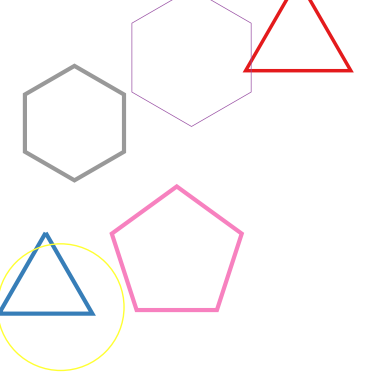[{"shape": "triangle", "thickness": 2.5, "radius": 0.79, "center": [0.775, 0.895]}, {"shape": "triangle", "thickness": 3, "radius": 0.7, "center": [0.119, 0.255]}, {"shape": "hexagon", "thickness": 0.5, "radius": 0.89, "center": [0.497, 0.85]}, {"shape": "circle", "thickness": 1, "radius": 0.82, "center": [0.158, 0.202]}, {"shape": "pentagon", "thickness": 3, "radius": 0.89, "center": [0.459, 0.338]}, {"shape": "hexagon", "thickness": 3, "radius": 0.74, "center": [0.193, 0.68]}]